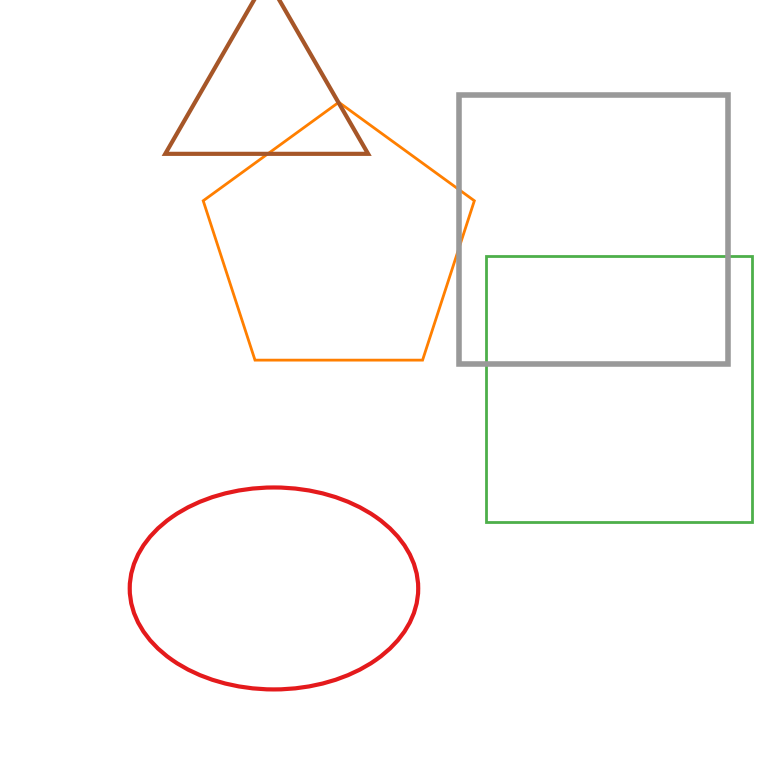[{"shape": "oval", "thickness": 1.5, "radius": 0.94, "center": [0.356, 0.236]}, {"shape": "square", "thickness": 1, "radius": 0.86, "center": [0.804, 0.495]}, {"shape": "pentagon", "thickness": 1, "radius": 0.93, "center": [0.44, 0.682]}, {"shape": "triangle", "thickness": 1.5, "radius": 0.76, "center": [0.346, 0.876]}, {"shape": "square", "thickness": 2, "radius": 0.87, "center": [0.771, 0.702]}]